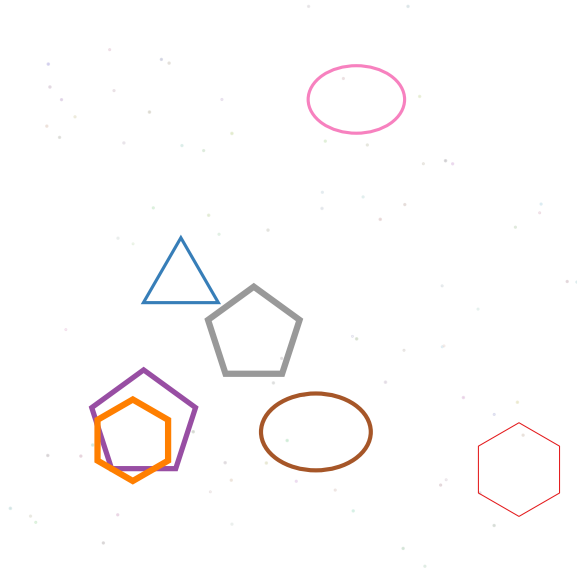[{"shape": "hexagon", "thickness": 0.5, "radius": 0.41, "center": [0.899, 0.186]}, {"shape": "triangle", "thickness": 1.5, "radius": 0.37, "center": [0.313, 0.513]}, {"shape": "pentagon", "thickness": 2.5, "radius": 0.47, "center": [0.249, 0.264]}, {"shape": "hexagon", "thickness": 3, "radius": 0.35, "center": [0.23, 0.237]}, {"shape": "oval", "thickness": 2, "radius": 0.48, "center": [0.547, 0.251]}, {"shape": "oval", "thickness": 1.5, "radius": 0.42, "center": [0.617, 0.827]}, {"shape": "pentagon", "thickness": 3, "radius": 0.42, "center": [0.439, 0.419]}]